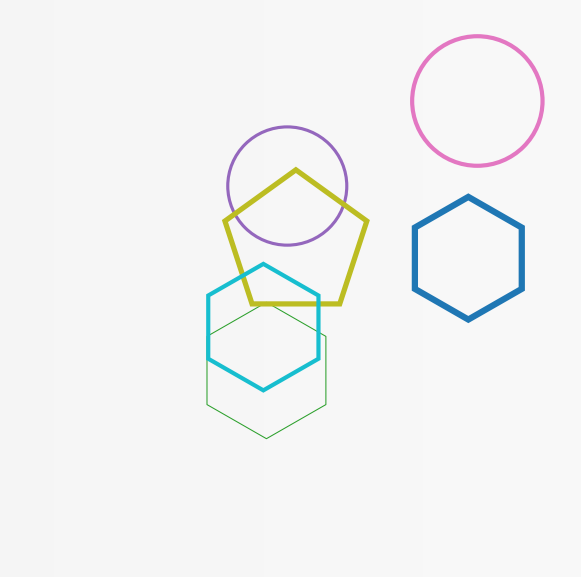[{"shape": "hexagon", "thickness": 3, "radius": 0.53, "center": [0.806, 0.552]}, {"shape": "hexagon", "thickness": 0.5, "radius": 0.59, "center": [0.458, 0.358]}, {"shape": "circle", "thickness": 1.5, "radius": 0.51, "center": [0.494, 0.677]}, {"shape": "circle", "thickness": 2, "radius": 0.56, "center": [0.821, 0.824]}, {"shape": "pentagon", "thickness": 2.5, "radius": 0.64, "center": [0.509, 0.577]}, {"shape": "hexagon", "thickness": 2, "radius": 0.55, "center": [0.453, 0.433]}]